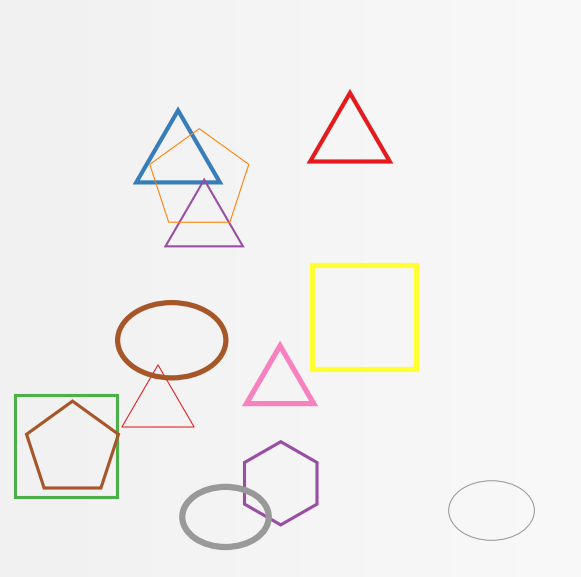[{"shape": "triangle", "thickness": 2, "radius": 0.4, "center": [0.602, 0.759]}, {"shape": "triangle", "thickness": 0.5, "radius": 0.36, "center": [0.272, 0.296]}, {"shape": "triangle", "thickness": 2, "radius": 0.42, "center": [0.306, 0.725]}, {"shape": "square", "thickness": 1.5, "radius": 0.44, "center": [0.114, 0.226]}, {"shape": "hexagon", "thickness": 1.5, "radius": 0.36, "center": [0.483, 0.162]}, {"shape": "triangle", "thickness": 1, "radius": 0.38, "center": [0.351, 0.611]}, {"shape": "pentagon", "thickness": 0.5, "radius": 0.45, "center": [0.343, 0.687]}, {"shape": "square", "thickness": 2.5, "radius": 0.45, "center": [0.626, 0.45]}, {"shape": "pentagon", "thickness": 1.5, "radius": 0.42, "center": [0.125, 0.221]}, {"shape": "oval", "thickness": 2.5, "radius": 0.47, "center": [0.295, 0.41]}, {"shape": "triangle", "thickness": 2.5, "radius": 0.33, "center": [0.482, 0.334]}, {"shape": "oval", "thickness": 0.5, "radius": 0.37, "center": [0.846, 0.115]}, {"shape": "oval", "thickness": 3, "radius": 0.37, "center": [0.388, 0.104]}]